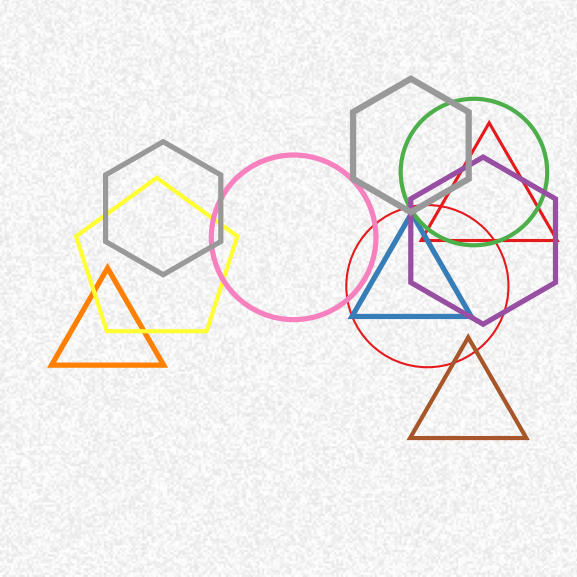[{"shape": "triangle", "thickness": 1.5, "radius": 0.68, "center": [0.847, 0.651]}, {"shape": "circle", "thickness": 1, "radius": 0.7, "center": [0.74, 0.504]}, {"shape": "triangle", "thickness": 2.5, "radius": 0.6, "center": [0.713, 0.511]}, {"shape": "circle", "thickness": 2, "radius": 0.63, "center": [0.821, 0.701]}, {"shape": "hexagon", "thickness": 2.5, "radius": 0.72, "center": [0.837, 0.582]}, {"shape": "triangle", "thickness": 2.5, "radius": 0.56, "center": [0.186, 0.423]}, {"shape": "pentagon", "thickness": 2, "radius": 0.73, "center": [0.271, 0.544]}, {"shape": "triangle", "thickness": 2, "radius": 0.58, "center": [0.811, 0.299]}, {"shape": "circle", "thickness": 2.5, "radius": 0.71, "center": [0.508, 0.588]}, {"shape": "hexagon", "thickness": 3, "radius": 0.58, "center": [0.711, 0.747]}, {"shape": "hexagon", "thickness": 2.5, "radius": 0.58, "center": [0.283, 0.639]}]